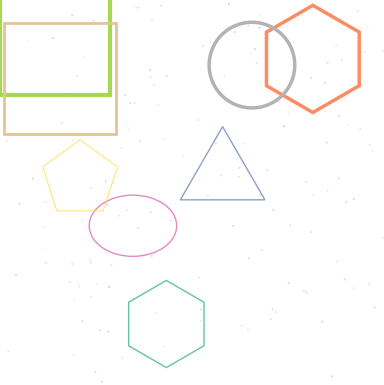[{"shape": "hexagon", "thickness": 1, "radius": 0.57, "center": [0.432, 0.158]}, {"shape": "hexagon", "thickness": 2.5, "radius": 0.7, "center": [0.813, 0.847]}, {"shape": "triangle", "thickness": 1, "radius": 0.63, "center": [0.578, 0.544]}, {"shape": "oval", "thickness": 1, "radius": 0.57, "center": [0.345, 0.414]}, {"shape": "square", "thickness": 3, "radius": 0.71, "center": [0.144, 0.897]}, {"shape": "pentagon", "thickness": 0.5, "radius": 0.51, "center": [0.208, 0.535]}, {"shape": "square", "thickness": 2, "radius": 0.73, "center": [0.156, 0.796]}, {"shape": "circle", "thickness": 2.5, "radius": 0.56, "center": [0.654, 0.831]}]